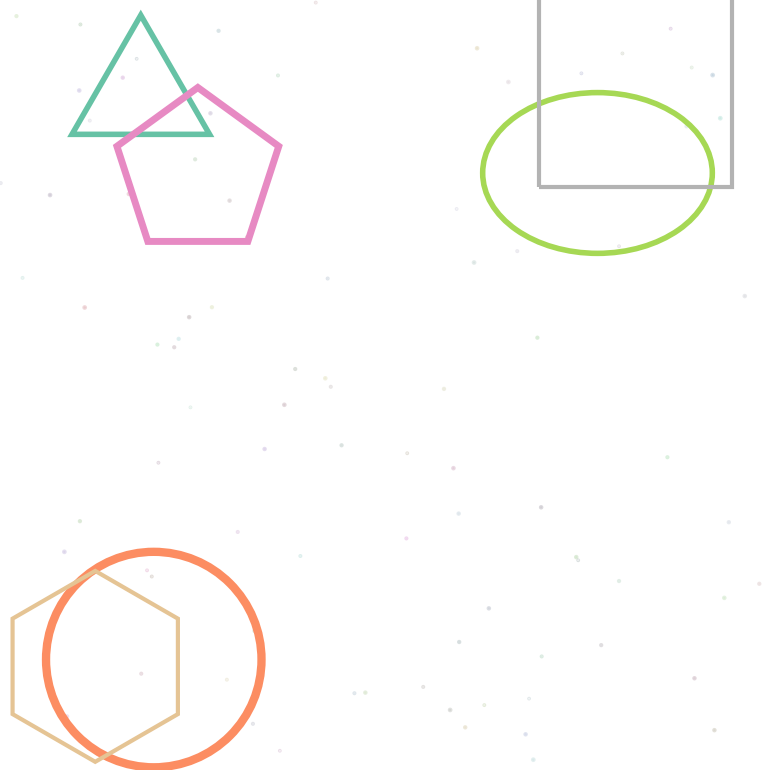[{"shape": "triangle", "thickness": 2, "radius": 0.52, "center": [0.183, 0.877]}, {"shape": "circle", "thickness": 3, "radius": 0.7, "center": [0.2, 0.143]}, {"shape": "pentagon", "thickness": 2.5, "radius": 0.55, "center": [0.257, 0.776]}, {"shape": "oval", "thickness": 2, "radius": 0.75, "center": [0.776, 0.775]}, {"shape": "hexagon", "thickness": 1.5, "radius": 0.62, "center": [0.124, 0.135]}, {"shape": "square", "thickness": 1.5, "radius": 0.62, "center": [0.825, 0.881]}]